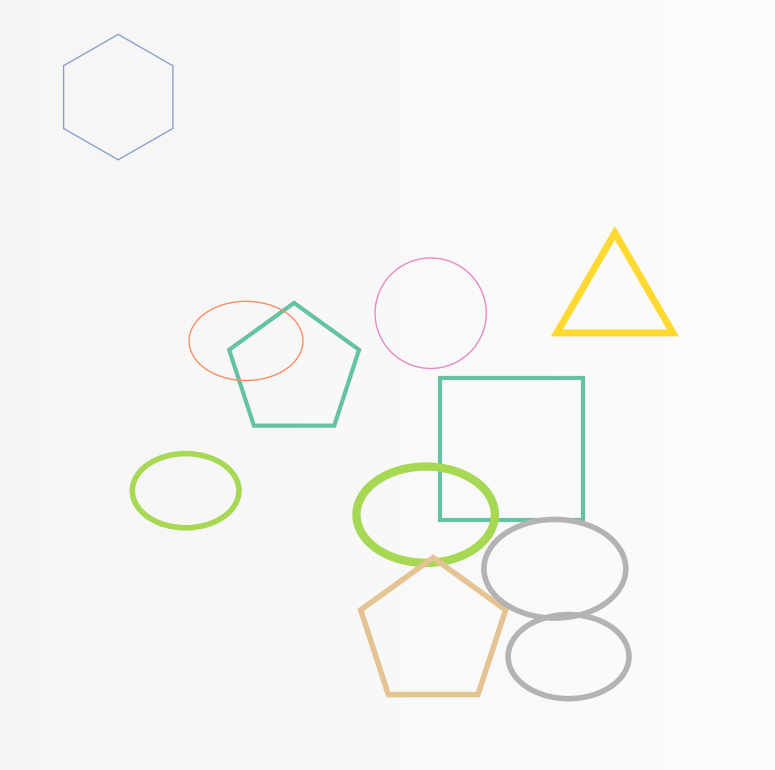[{"shape": "pentagon", "thickness": 1.5, "radius": 0.44, "center": [0.379, 0.518]}, {"shape": "square", "thickness": 1.5, "radius": 0.46, "center": [0.66, 0.417]}, {"shape": "oval", "thickness": 0.5, "radius": 0.37, "center": [0.317, 0.557]}, {"shape": "hexagon", "thickness": 0.5, "radius": 0.41, "center": [0.153, 0.874]}, {"shape": "circle", "thickness": 0.5, "radius": 0.36, "center": [0.556, 0.593]}, {"shape": "oval", "thickness": 3, "radius": 0.45, "center": [0.549, 0.332]}, {"shape": "oval", "thickness": 2, "radius": 0.34, "center": [0.24, 0.363]}, {"shape": "triangle", "thickness": 2.5, "radius": 0.43, "center": [0.793, 0.611]}, {"shape": "pentagon", "thickness": 2, "radius": 0.49, "center": [0.559, 0.177]}, {"shape": "oval", "thickness": 2, "radius": 0.39, "center": [0.734, 0.147]}, {"shape": "oval", "thickness": 2, "radius": 0.46, "center": [0.716, 0.261]}]